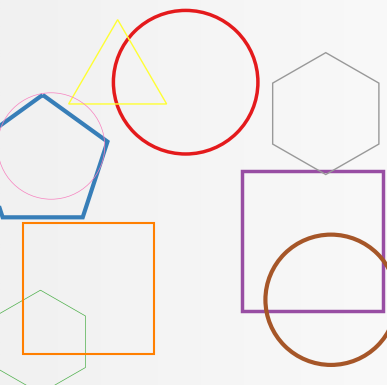[{"shape": "circle", "thickness": 2.5, "radius": 0.93, "center": [0.479, 0.786]}, {"shape": "pentagon", "thickness": 3, "radius": 0.88, "center": [0.11, 0.578]}, {"shape": "hexagon", "thickness": 0.5, "radius": 0.67, "center": [0.104, 0.112]}, {"shape": "square", "thickness": 2.5, "radius": 0.91, "center": [0.806, 0.374]}, {"shape": "square", "thickness": 1.5, "radius": 0.84, "center": [0.229, 0.251]}, {"shape": "triangle", "thickness": 1, "radius": 0.73, "center": [0.304, 0.803]}, {"shape": "circle", "thickness": 3, "radius": 0.85, "center": [0.854, 0.221]}, {"shape": "circle", "thickness": 0.5, "radius": 0.69, "center": [0.132, 0.621]}, {"shape": "hexagon", "thickness": 1, "radius": 0.79, "center": [0.841, 0.705]}]